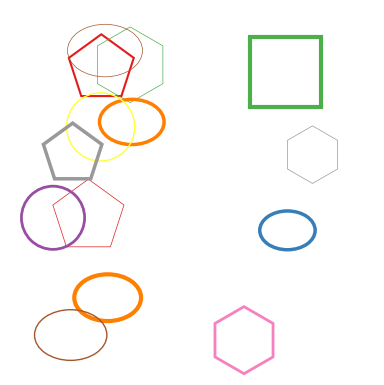[{"shape": "pentagon", "thickness": 0.5, "radius": 0.49, "center": [0.23, 0.437]}, {"shape": "pentagon", "thickness": 1.5, "radius": 0.44, "center": [0.263, 0.822]}, {"shape": "oval", "thickness": 2.5, "radius": 0.36, "center": [0.747, 0.402]}, {"shape": "square", "thickness": 3, "radius": 0.46, "center": [0.741, 0.814]}, {"shape": "hexagon", "thickness": 0.5, "radius": 0.49, "center": [0.338, 0.832]}, {"shape": "circle", "thickness": 2, "radius": 0.41, "center": [0.138, 0.434]}, {"shape": "oval", "thickness": 2.5, "radius": 0.42, "center": [0.342, 0.683]}, {"shape": "oval", "thickness": 3, "radius": 0.43, "center": [0.28, 0.227]}, {"shape": "circle", "thickness": 1, "radius": 0.44, "center": [0.261, 0.67]}, {"shape": "oval", "thickness": 1, "radius": 0.47, "center": [0.184, 0.13]}, {"shape": "oval", "thickness": 0.5, "radius": 0.49, "center": [0.273, 0.869]}, {"shape": "hexagon", "thickness": 2, "radius": 0.44, "center": [0.634, 0.116]}, {"shape": "hexagon", "thickness": 0.5, "radius": 0.37, "center": [0.812, 0.598]}, {"shape": "pentagon", "thickness": 2.5, "radius": 0.4, "center": [0.189, 0.6]}]